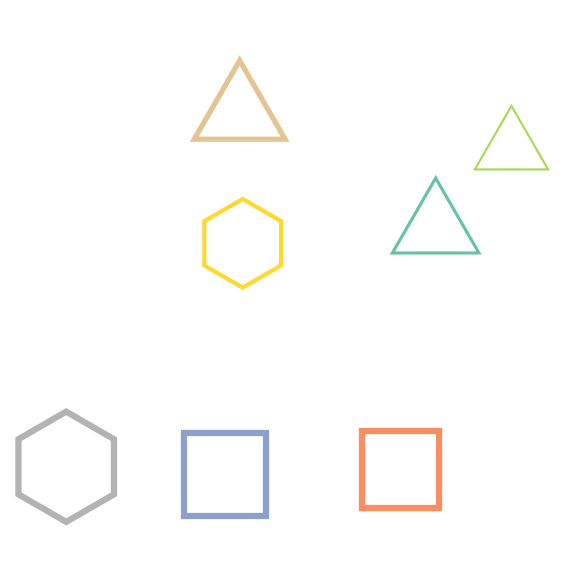[{"shape": "triangle", "thickness": 1.5, "radius": 0.43, "center": [0.754, 0.604]}, {"shape": "square", "thickness": 3, "radius": 0.33, "center": [0.694, 0.187]}, {"shape": "square", "thickness": 3, "radius": 0.36, "center": [0.389, 0.178]}, {"shape": "triangle", "thickness": 1, "radius": 0.37, "center": [0.886, 0.742]}, {"shape": "hexagon", "thickness": 2, "radius": 0.38, "center": [0.42, 0.578]}, {"shape": "triangle", "thickness": 2.5, "radius": 0.45, "center": [0.415, 0.804]}, {"shape": "hexagon", "thickness": 3, "radius": 0.48, "center": [0.115, 0.191]}]